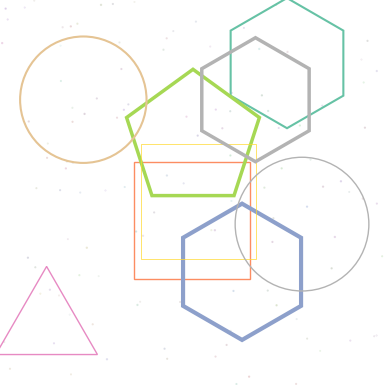[{"shape": "hexagon", "thickness": 1.5, "radius": 0.85, "center": [0.745, 0.836]}, {"shape": "square", "thickness": 1, "radius": 0.76, "center": [0.498, 0.428]}, {"shape": "hexagon", "thickness": 3, "radius": 0.88, "center": [0.629, 0.294]}, {"shape": "triangle", "thickness": 1, "radius": 0.76, "center": [0.121, 0.155]}, {"shape": "pentagon", "thickness": 2.5, "radius": 0.91, "center": [0.501, 0.639]}, {"shape": "square", "thickness": 0.5, "radius": 0.75, "center": [0.515, 0.477]}, {"shape": "circle", "thickness": 1.5, "radius": 0.82, "center": [0.216, 0.741]}, {"shape": "hexagon", "thickness": 2.5, "radius": 0.81, "center": [0.664, 0.741]}, {"shape": "circle", "thickness": 1, "radius": 0.87, "center": [0.784, 0.418]}]